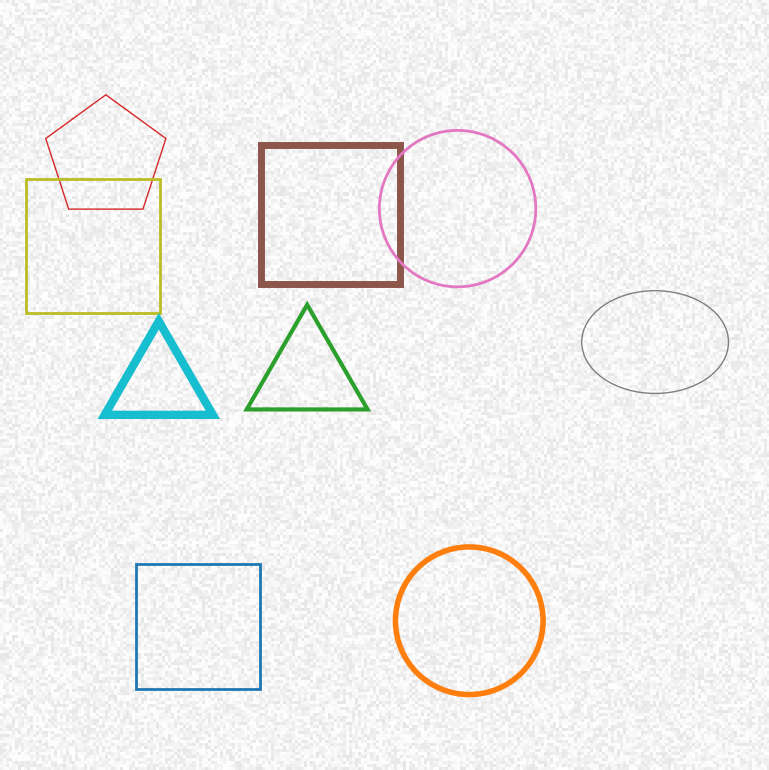[{"shape": "square", "thickness": 1, "radius": 0.4, "center": [0.257, 0.186]}, {"shape": "circle", "thickness": 2, "radius": 0.48, "center": [0.609, 0.194]}, {"shape": "triangle", "thickness": 1.5, "radius": 0.45, "center": [0.399, 0.514]}, {"shape": "pentagon", "thickness": 0.5, "radius": 0.41, "center": [0.137, 0.795]}, {"shape": "square", "thickness": 2.5, "radius": 0.45, "center": [0.429, 0.721]}, {"shape": "circle", "thickness": 1, "radius": 0.51, "center": [0.594, 0.729]}, {"shape": "oval", "thickness": 0.5, "radius": 0.48, "center": [0.851, 0.556]}, {"shape": "square", "thickness": 1, "radius": 0.44, "center": [0.121, 0.681]}, {"shape": "triangle", "thickness": 3, "radius": 0.41, "center": [0.206, 0.502]}]